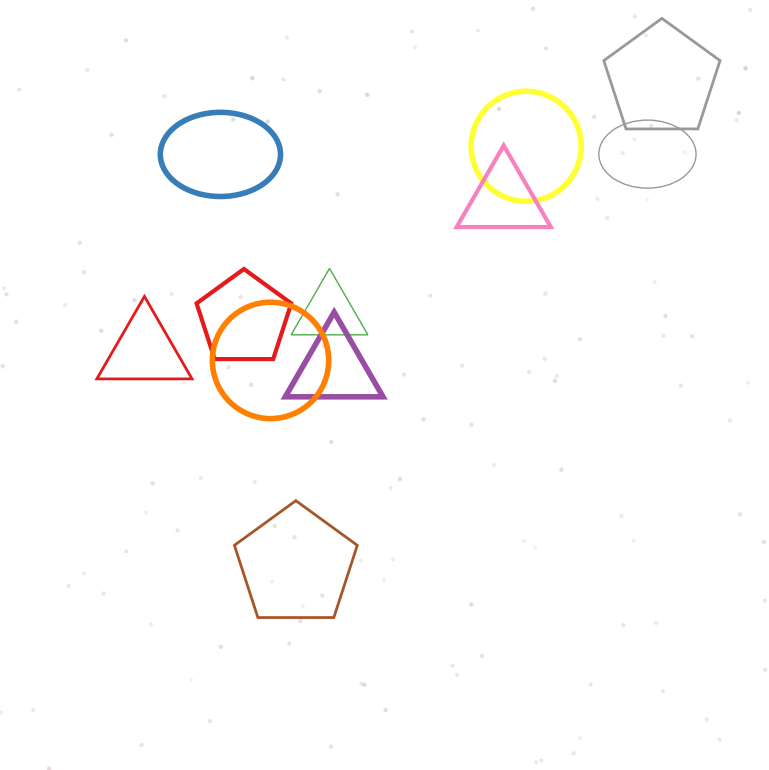[{"shape": "triangle", "thickness": 1, "radius": 0.36, "center": [0.188, 0.544]}, {"shape": "pentagon", "thickness": 1.5, "radius": 0.32, "center": [0.317, 0.586]}, {"shape": "oval", "thickness": 2, "radius": 0.39, "center": [0.286, 0.799]}, {"shape": "triangle", "thickness": 0.5, "radius": 0.29, "center": [0.428, 0.594]}, {"shape": "triangle", "thickness": 2, "radius": 0.37, "center": [0.434, 0.521]}, {"shape": "circle", "thickness": 2, "radius": 0.38, "center": [0.351, 0.532]}, {"shape": "circle", "thickness": 2, "radius": 0.36, "center": [0.683, 0.81]}, {"shape": "pentagon", "thickness": 1, "radius": 0.42, "center": [0.384, 0.266]}, {"shape": "triangle", "thickness": 1.5, "radius": 0.35, "center": [0.654, 0.74]}, {"shape": "oval", "thickness": 0.5, "radius": 0.32, "center": [0.841, 0.8]}, {"shape": "pentagon", "thickness": 1, "radius": 0.4, "center": [0.86, 0.897]}]